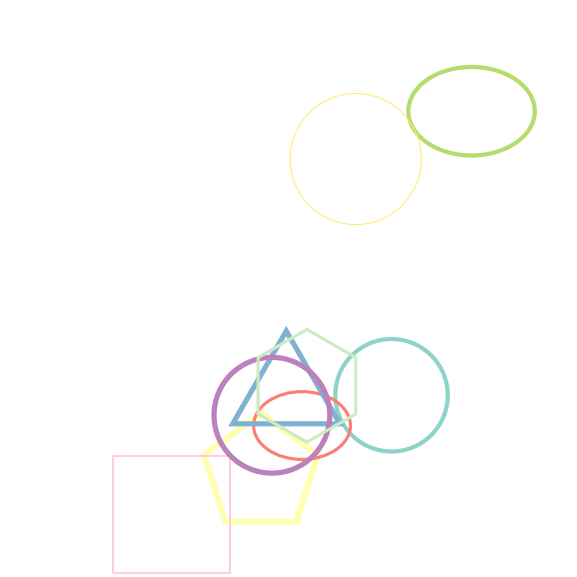[{"shape": "circle", "thickness": 2, "radius": 0.49, "center": [0.678, 0.315]}, {"shape": "pentagon", "thickness": 3, "radius": 0.52, "center": [0.452, 0.179]}, {"shape": "oval", "thickness": 1.5, "radius": 0.42, "center": [0.523, 0.262]}, {"shape": "triangle", "thickness": 2.5, "radius": 0.54, "center": [0.496, 0.319]}, {"shape": "oval", "thickness": 2, "radius": 0.55, "center": [0.817, 0.807]}, {"shape": "square", "thickness": 1, "radius": 0.51, "center": [0.296, 0.108]}, {"shape": "circle", "thickness": 2.5, "radius": 0.5, "center": [0.471, 0.28]}, {"shape": "hexagon", "thickness": 1.5, "radius": 0.49, "center": [0.531, 0.331]}, {"shape": "circle", "thickness": 0.5, "radius": 0.57, "center": [0.616, 0.724]}]